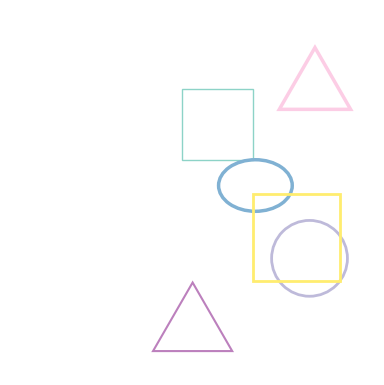[{"shape": "square", "thickness": 1, "radius": 0.46, "center": [0.565, 0.676]}, {"shape": "circle", "thickness": 2, "radius": 0.49, "center": [0.804, 0.329]}, {"shape": "oval", "thickness": 2.5, "radius": 0.48, "center": [0.663, 0.518]}, {"shape": "triangle", "thickness": 2.5, "radius": 0.53, "center": [0.818, 0.769]}, {"shape": "triangle", "thickness": 1.5, "radius": 0.59, "center": [0.5, 0.147]}, {"shape": "square", "thickness": 2, "radius": 0.56, "center": [0.769, 0.384]}]